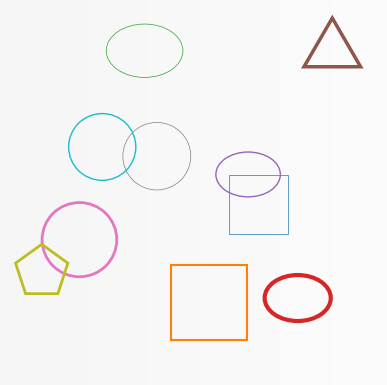[{"shape": "square", "thickness": 0.5, "radius": 0.38, "center": [0.668, 0.469]}, {"shape": "square", "thickness": 1.5, "radius": 0.49, "center": [0.54, 0.214]}, {"shape": "oval", "thickness": 0.5, "radius": 0.49, "center": [0.373, 0.868]}, {"shape": "oval", "thickness": 3, "radius": 0.43, "center": [0.768, 0.226]}, {"shape": "oval", "thickness": 1, "radius": 0.42, "center": [0.64, 0.547]}, {"shape": "triangle", "thickness": 2.5, "radius": 0.42, "center": [0.858, 0.869]}, {"shape": "circle", "thickness": 2, "radius": 0.48, "center": [0.205, 0.377]}, {"shape": "circle", "thickness": 0.5, "radius": 0.44, "center": [0.405, 0.594]}, {"shape": "pentagon", "thickness": 2, "radius": 0.35, "center": [0.108, 0.295]}, {"shape": "circle", "thickness": 1, "radius": 0.43, "center": [0.264, 0.618]}]